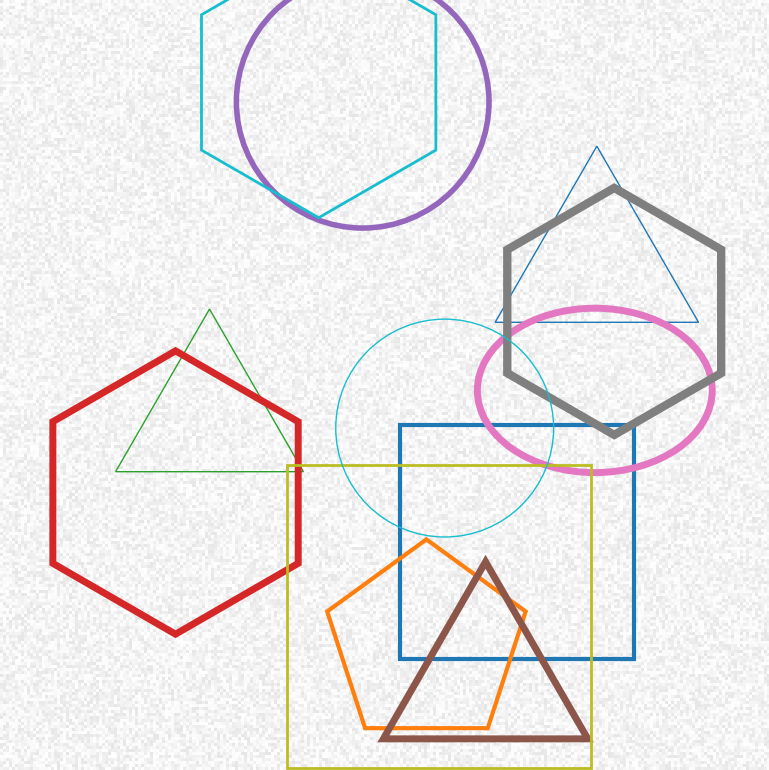[{"shape": "square", "thickness": 1.5, "radius": 0.76, "center": [0.671, 0.296]}, {"shape": "triangle", "thickness": 0.5, "radius": 0.76, "center": [0.775, 0.658]}, {"shape": "pentagon", "thickness": 1.5, "radius": 0.68, "center": [0.554, 0.164]}, {"shape": "triangle", "thickness": 0.5, "radius": 0.7, "center": [0.272, 0.458]}, {"shape": "hexagon", "thickness": 2.5, "radius": 0.92, "center": [0.228, 0.36]}, {"shape": "circle", "thickness": 2, "radius": 0.82, "center": [0.471, 0.868]}, {"shape": "triangle", "thickness": 2.5, "radius": 0.77, "center": [0.631, 0.117]}, {"shape": "oval", "thickness": 2.5, "radius": 0.76, "center": [0.772, 0.493]}, {"shape": "hexagon", "thickness": 3, "radius": 0.8, "center": [0.798, 0.596]}, {"shape": "square", "thickness": 1, "radius": 0.99, "center": [0.57, 0.199]}, {"shape": "hexagon", "thickness": 1, "radius": 0.88, "center": [0.414, 0.893]}, {"shape": "circle", "thickness": 0.5, "radius": 0.71, "center": [0.578, 0.444]}]